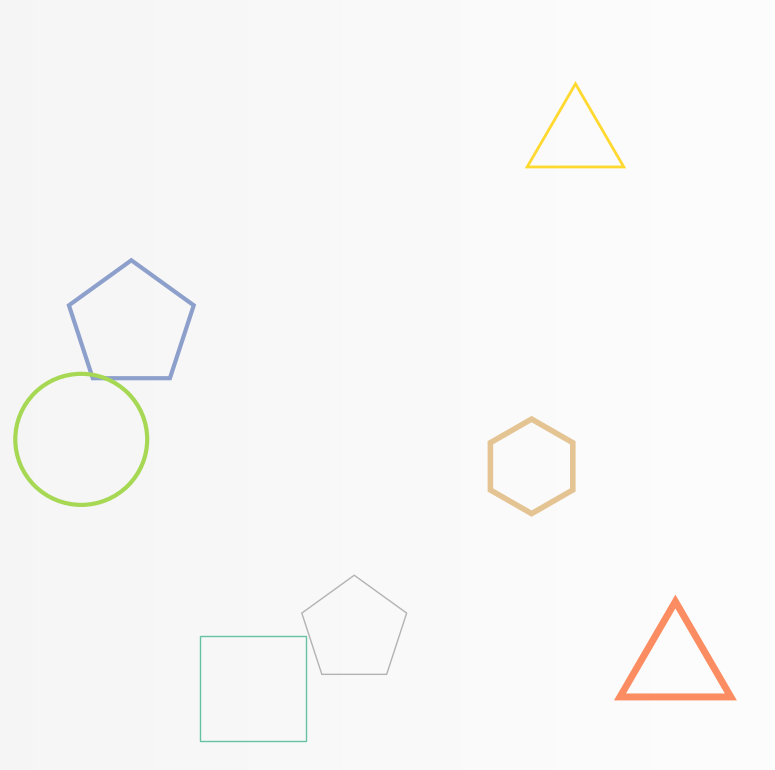[{"shape": "square", "thickness": 0.5, "radius": 0.34, "center": [0.326, 0.106]}, {"shape": "triangle", "thickness": 2.5, "radius": 0.41, "center": [0.871, 0.136]}, {"shape": "pentagon", "thickness": 1.5, "radius": 0.42, "center": [0.169, 0.577]}, {"shape": "circle", "thickness": 1.5, "radius": 0.43, "center": [0.105, 0.429]}, {"shape": "triangle", "thickness": 1, "radius": 0.36, "center": [0.743, 0.819]}, {"shape": "hexagon", "thickness": 2, "radius": 0.31, "center": [0.686, 0.394]}, {"shape": "pentagon", "thickness": 0.5, "radius": 0.36, "center": [0.457, 0.182]}]